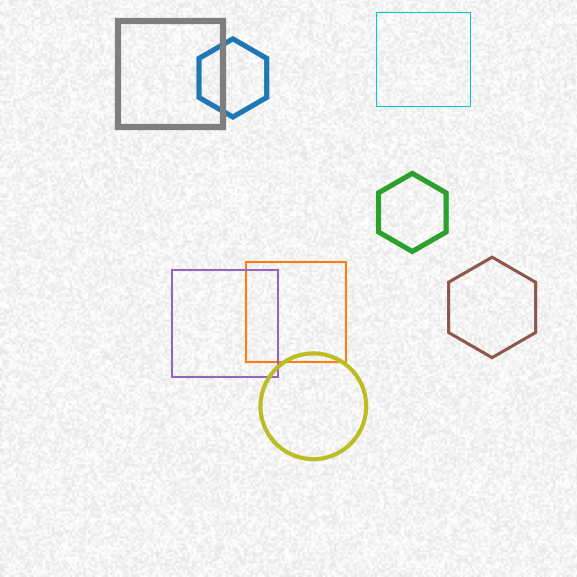[{"shape": "hexagon", "thickness": 2.5, "radius": 0.34, "center": [0.403, 0.864]}, {"shape": "square", "thickness": 1, "radius": 0.43, "center": [0.512, 0.458]}, {"shape": "hexagon", "thickness": 2.5, "radius": 0.34, "center": [0.714, 0.631]}, {"shape": "square", "thickness": 1, "radius": 0.46, "center": [0.389, 0.439]}, {"shape": "hexagon", "thickness": 1.5, "radius": 0.43, "center": [0.852, 0.467]}, {"shape": "square", "thickness": 3, "radius": 0.46, "center": [0.296, 0.871]}, {"shape": "circle", "thickness": 2, "radius": 0.46, "center": [0.543, 0.296]}, {"shape": "square", "thickness": 0.5, "radius": 0.41, "center": [0.733, 0.898]}]